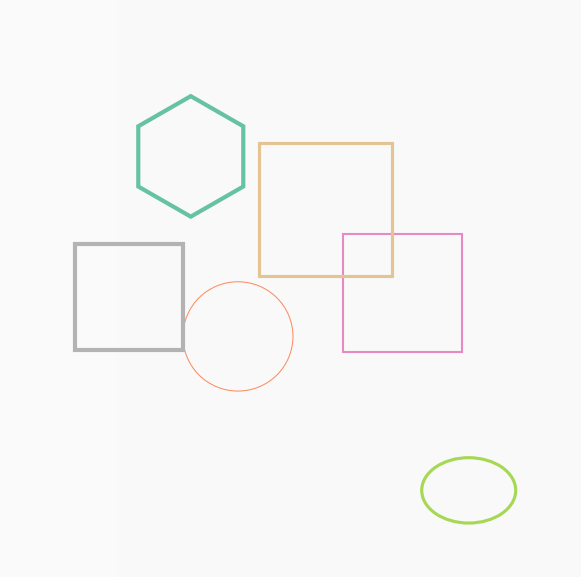[{"shape": "hexagon", "thickness": 2, "radius": 0.52, "center": [0.328, 0.728]}, {"shape": "circle", "thickness": 0.5, "radius": 0.47, "center": [0.409, 0.417]}, {"shape": "square", "thickness": 1, "radius": 0.51, "center": [0.692, 0.492]}, {"shape": "oval", "thickness": 1.5, "radius": 0.4, "center": [0.806, 0.15]}, {"shape": "square", "thickness": 1.5, "radius": 0.57, "center": [0.56, 0.636]}, {"shape": "square", "thickness": 2, "radius": 0.46, "center": [0.222, 0.485]}]